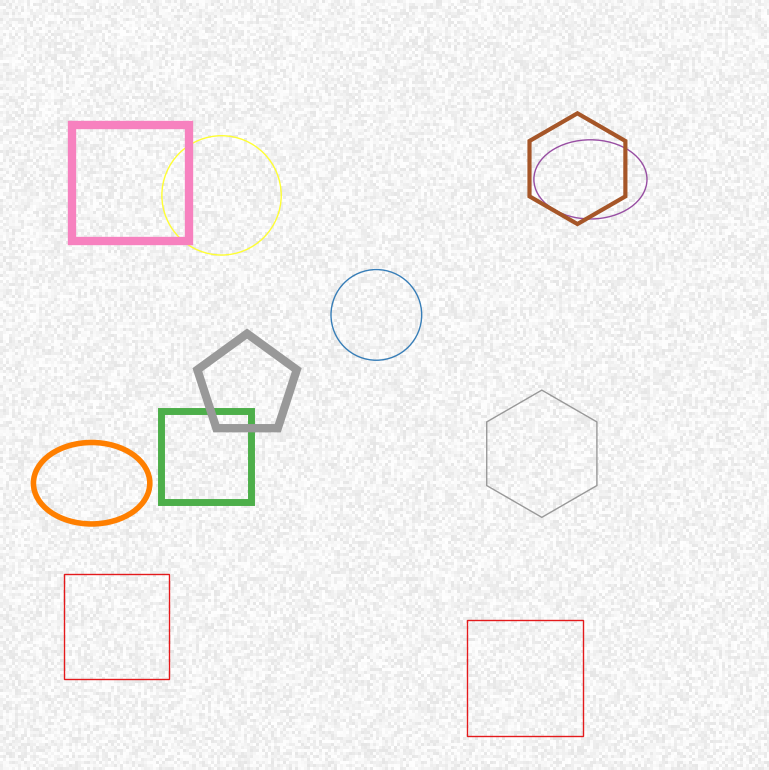[{"shape": "square", "thickness": 0.5, "radius": 0.38, "center": [0.682, 0.12]}, {"shape": "square", "thickness": 0.5, "radius": 0.34, "center": [0.151, 0.186]}, {"shape": "circle", "thickness": 0.5, "radius": 0.29, "center": [0.489, 0.591]}, {"shape": "square", "thickness": 2.5, "radius": 0.29, "center": [0.267, 0.407]}, {"shape": "oval", "thickness": 0.5, "radius": 0.37, "center": [0.767, 0.767]}, {"shape": "oval", "thickness": 2, "radius": 0.38, "center": [0.119, 0.372]}, {"shape": "circle", "thickness": 0.5, "radius": 0.39, "center": [0.288, 0.746]}, {"shape": "hexagon", "thickness": 1.5, "radius": 0.36, "center": [0.75, 0.781]}, {"shape": "square", "thickness": 3, "radius": 0.38, "center": [0.169, 0.762]}, {"shape": "hexagon", "thickness": 0.5, "radius": 0.41, "center": [0.704, 0.411]}, {"shape": "pentagon", "thickness": 3, "radius": 0.34, "center": [0.321, 0.499]}]